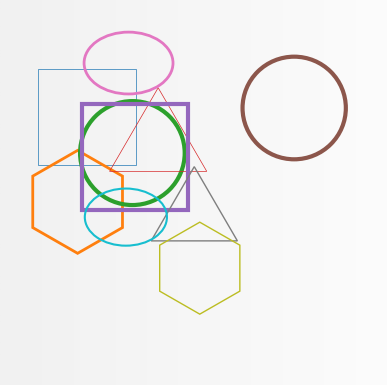[{"shape": "square", "thickness": 0.5, "radius": 0.63, "center": [0.225, 0.696]}, {"shape": "hexagon", "thickness": 2, "radius": 0.67, "center": [0.2, 0.476]}, {"shape": "circle", "thickness": 3, "radius": 0.67, "center": [0.342, 0.602]}, {"shape": "triangle", "thickness": 0.5, "radius": 0.72, "center": [0.408, 0.627]}, {"shape": "square", "thickness": 3, "radius": 0.69, "center": [0.349, 0.592]}, {"shape": "circle", "thickness": 3, "radius": 0.67, "center": [0.759, 0.72]}, {"shape": "oval", "thickness": 2, "radius": 0.57, "center": [0.332, 0.836]}, {"shape": "triangle", "thickness": 1, "radius": 0.64, "center": [0.501, 0.439]}, {"shape": "hexagon", "thickness": 1, "radius": 0.6, "center": [0.516, 0.303]}, {"shape": "oval", "thickness": 1.5, "radius": 0.53, "center": [0.325, 0.436]}]